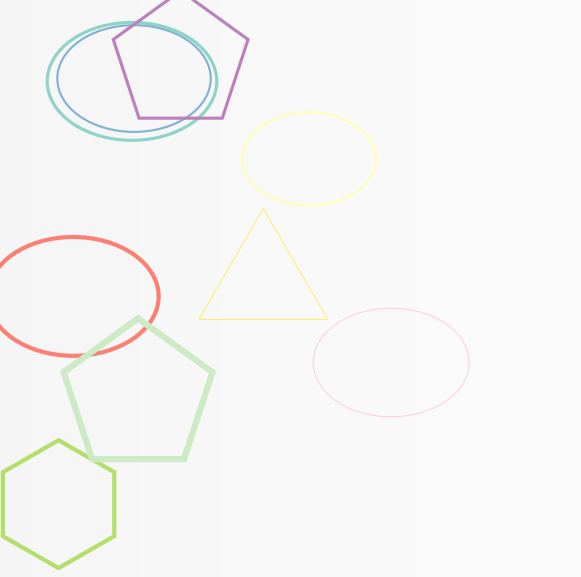[{"shape": "oval", "thickness": 1.5, "radius": 0.73, "center": [0.227, 0.858]}, {"shape": "oval", "thickness": 1, "radius": 0.58, "center": [0.532, 0.724]}, {"shape": "oval", "thickness": 2, "radius": 0.73, "center": [0.126, 0.486]}, {"shape": "oval", "thickness": 1, "radius": 0.66, "center": [0.231, 0.863]}, {"shape": "hexagon", "thickness": 2, "radius": 0.55, "center": [0.101, 0.126]}, {"shape": "oval", "thickness": 0.5, "radius": 0.67, "center": [0.673, 0.371]}, {"shape": "pentagon", "thickness": 1.5, "radius": 0.61, "center": [0.311, 0.893]}, {"shape": "pentagon", "thickness": 3, "radius": 0.67, "center": [0.238, 0.313]}, {"shape": "triangle", "thickness": 0.5, "radius": 0.64, "center": [0.453, 0.51]}]